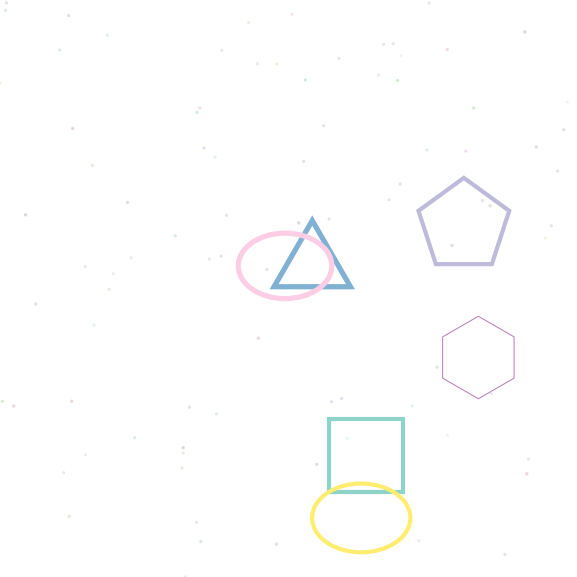[{"shape": "square", "thickness": 2, "radius": 0.32, "center": [0.634, 0.21]}, {"shape": "pentagon", "thickness": 2, "radius": 0.41, "center": [0.803, 0.609]}, {"shape": "triangle", "thickness": 2.5, "radius": 0.38, "center": [0.541, 0.541]}, {"shape": "oval", "thickness": 2.5, "radius": 0.4, "center": [0.494, 0.539]}, {"shape": "hexagon", "thickness": 0.5, "radius": 0.36, "center": [0.828, 0.38]}, {"shape": "oval", "thickness": 2, "radius": 0.43, "center": [0.626, 0.102]}]